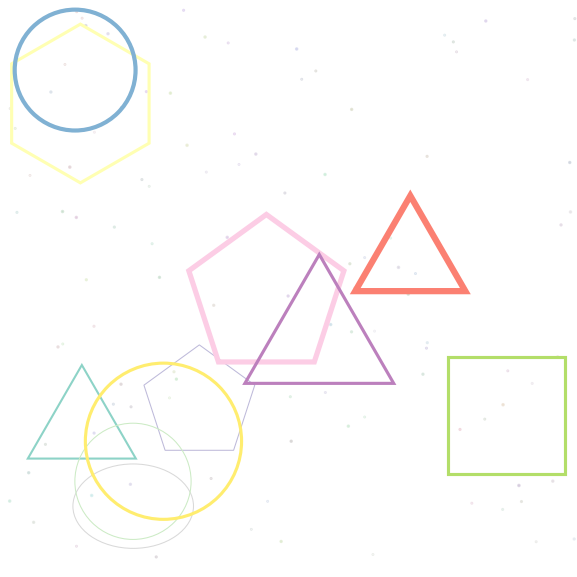[{"shape": "triangle", "thickness": 1, "radius": 0.54, "center": [0.142, 0.259]}, {"shape": "hexagon", "thickness": 1.5, "radius": 0.69, "center": [0.139, 0.82]}, {"shape": "pentagon", "thickness": 0.5, "radius": 0.5, "center": [0.345, 0.301]}, {"shape": "triangle", "thickness": 3, "radius": 0.55, "center": [0.71, 0.55]}, {"shape": "circle", "thickness": 2, "radius": 0.52, "center": [0.13, 0.878]}, {"shape": "square", "thickness": 1.5, "radius": 0.51, "center": [0.877, 0.28]}, {"shape": "pentagon", "thickness": 2.5, "radius": 0.71, "center": [0.461, 0.487]}, {"shape": "oval", "thickness": 0.5, "radius": 0.52, "center": [0.231, 0.123]}, {"shape": "triangle", "thickness": 1.5, "radius": 0.74, "center": [0.553, 0.41]}, {"shape": "circle", "thickness": 0.5, "radius": 0.5, "center": [0.23, 0.166]}, {"shape": "circle", "thickness": 1.5, "radius": 0.68, "center": [0.283, 0.235]}]